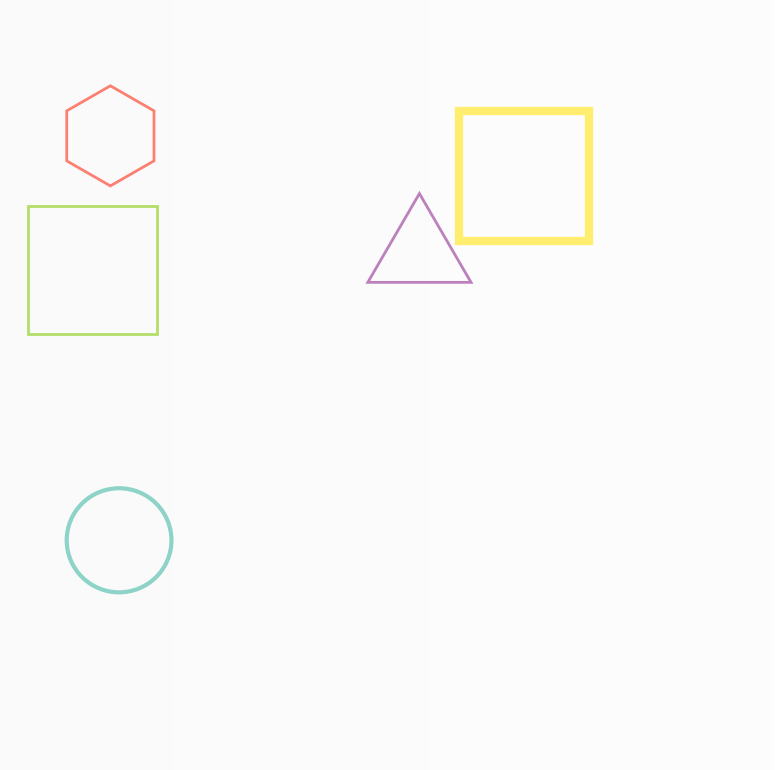[{"shape": "circle", "thickness": 1.5, "radius": 0.34, "center": [0.154, 0.298]}, {"shape": "hexagon", "thickness": 1, "radius": 0.32, "center": [0.142, 0.824]}, {"shape": "square", "thickness": 1, "radius": 0.42, "center": [0.119, 0.649]}, {"shape": "triangle", "thickness": 1, "radius": 0.38, "center": [0.541, 0.672]}, {"shape": "square", "thickness": 3, "radius": 0.42, "center": [0.677, 0.772]}]